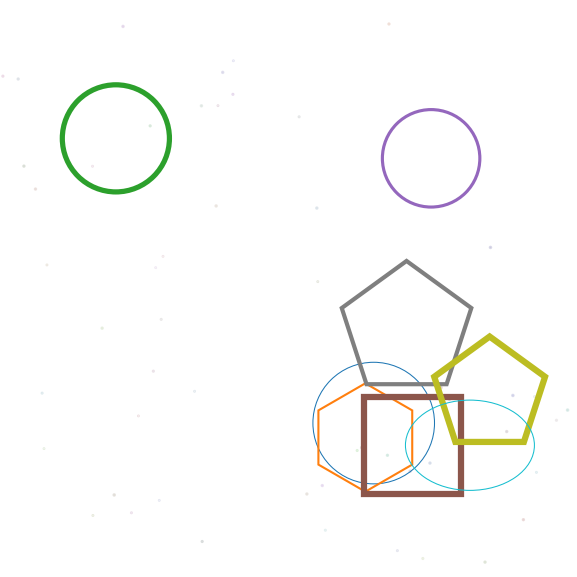[{"shape": "circle", "thickness": 0.5, "radius": 0.53, "center": [0.647, 0.267]}, {"shape": "hexagon", "thickness": 1, "radius": 0.47, "center": [0.633, 0.242]}, {"shape": "circle", "thickness": 2.5, "radius": 0.46, "center": [0.201, 0.76]}, {"shape": "circle", "thickness": 1.5, "radius": 0.42, "center": [0.747, 0.725]}, {"shape": "square", "thickness": 3, "radius": 0.42, "center": [0.714, 0.228]}, {"shape": "pentagon", "thickness": 2, "radius": 0.59, "center": [0.704, 0.429]}, {"shape": "pentagon", "thickness": 3, "radius": 0.5, "center": [0.848, 0.315]}, {"shape": "oval", "thickness": 0.5, "radius": 0.56, "center": [0.814, 0.228]}]